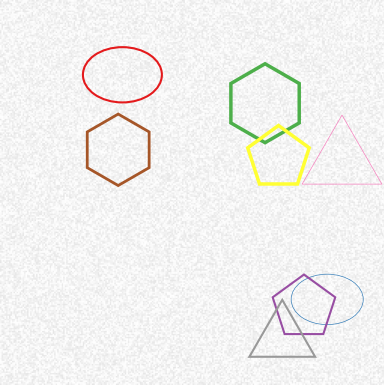[{"shape": "oval", "thickness": 1.5, "radius": 0.51, "center": [0.318, 0.806]}, {"shape": "oval", "thickness": 0.5, "radius": 0.47, "center": [0.85, 0.222]}, {"shape": "hexagon", "thickness": 2.5, "radius": 0.51, "center": [0.688, 0.732]}, {"shape": "pentagon", "thickness": 1.5, "radius": 0.43, "center": [0.79, 0.201]}, {"shape": "pentagon", "thickness": 2.5, "radius": 0.42, "center": [0.723, 0.59]}, {"shape": "hexagon", "thickness": 2, "radius": 0.46, "center": [0.307, 0.611]}, {"shape": "triangle", "thickness": 0.5, "radius": 0.6, "center": [0.888, 0.582]}, {"shape": "triangle", "thickness": 1.5, "radius": 0.49, "center": [0.733, 0.123]}]